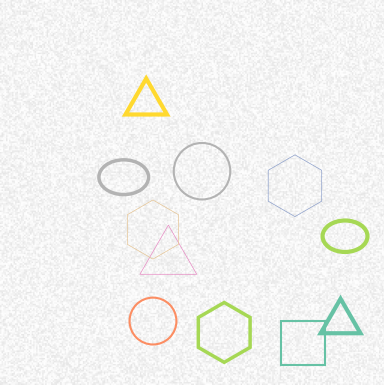[{"shape": "triangle", "thickness": 3, "radius": 0.3, "center": [0.885, 0.164]}, {"shape": "square", "thickness": 1.5, "radius": 0.29, "center": [0.786, 0.108]}, {"shape": "circle", "thickness": 1.5, "radius": 0.3, "center": [0.397, 0.166]}, {"shape": "hexagon", "thickness": 0.5, "radius": 0.4, "center": [0.766, 0.518]}, {"shape": "triangle", "thickness": 0.5, "radius": 0.43, "center": [0.437, 0.33]}, {"shape": "oval", "thickness": 3, "radius": 0.29, "center": [0.896, 0.386]}, {"shape": "hexagon", "thickness": 2.5, "radius": 0.39, "center": [0.582, 0.137]}, {"shape": "triangle", "thickness": 3, "radius": 0.31, "center": [0.38, 0.734]}, {"shape": "hexagon", "thickness": 0.5, "radius": 0.38, "center": [0.397, 0.404]}, {"shape": "circle", "thickness": 1.5, "radius": 0.37, "center": [0.525, 0.555]}, {"shape": "oval", "thickness": 2.5, "radius": 0.32, "center": [0.321, 0.54]}]